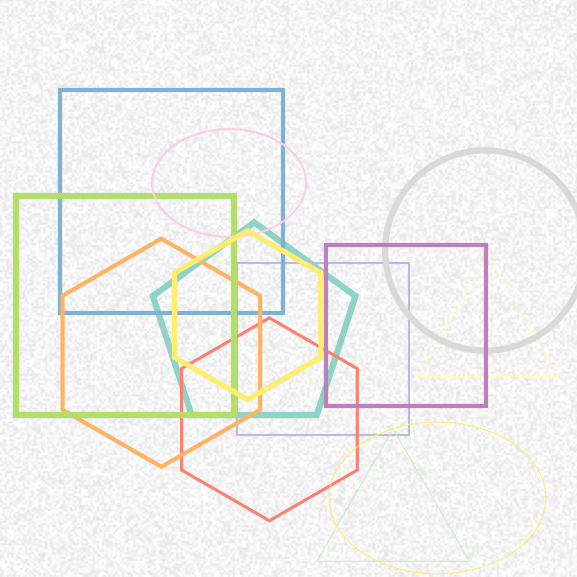[{"shape": "pentagon", "thickness": 3, "radius": 0.92, "center": [0.44, 0.43]}, {"shape": "triangle", "thickness": 0.5, "radius": 0.7, "center": [0.845, 0.417]}, {"shape": "square", "thickness": 1, "radius": 0.75, "center": [0.559, 0.395]}, {"shape": "hexagon", "thickness": 1.5, "radius": 0.88, "center": [0.467, 0.273]}, {"shape": "square", "thickness": 2, "radius": 0.97, "center": [0.297, 0.65]}, {"shape": "hexagon", "thickness": 2, "radius": 0.99, "center": [0.279, 0.388]}, {"shape": "square", "thickness": 3, "radius": 0.95, "center": [0.217, 0.47]}, {"shape": "oval", "thickness": 1, "radius": 0.67, "center": [0.397, 0.682]}, {"shape": "circle", "thickness": 3, "radius": 0.87, "center": [0.84, 0.565]}, {"shape": "square", "thickness": 2, "radius": 0.7, "center": [0.703, 0.436]}, {"shape": "triangle", "thickness": 0.5, "radius": 0.76, "center": [0.681, 0.104]}, {"shape": "oval", "thickness": 0.5, "radius": 0.94, "center": [0.757, 0.137]}, {"shape": "hexagon", "thickness": 2.5, "radius": 0.73, "center": [0.429, 0.453]}]